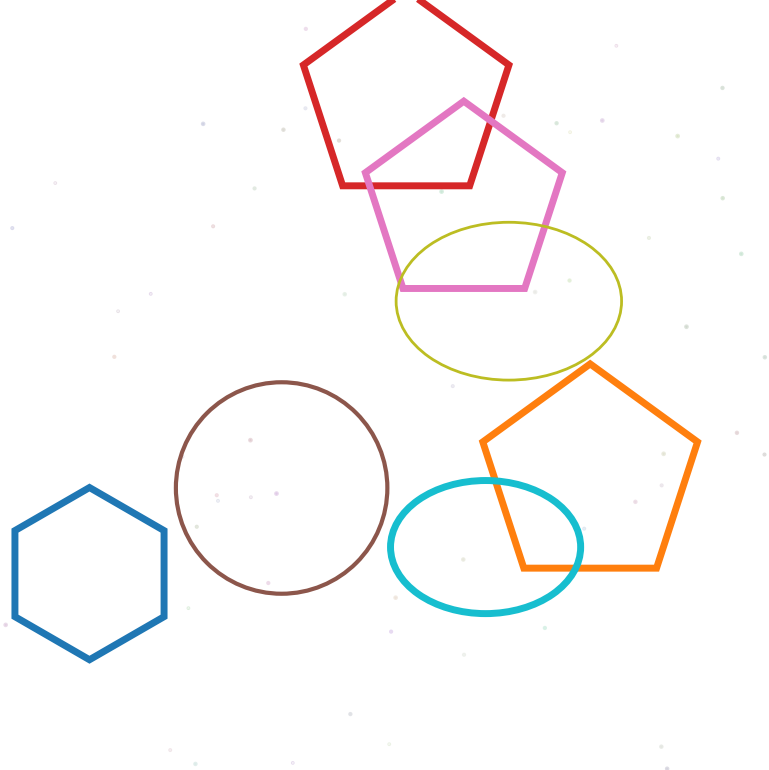[{"shape": "hexagon", "thickness": 2.5, "radius": 0.56, "center": [0.116, 0.255]}, {"shape": "pentagon", "thickness": 2.5, "radius": 0.73, "center": [0.766, 0.381]}, {"shape": "pentagon", "thickness": 2.5, "radius": 0.7, "center": [0.527, 0.872]}, {"shape": "circle", "thickness": 1.5, "radius": 0.69, "center": [0.366, 0.366]}, {"shape": "pentagon", "thickness": 2.5, "radius": 0.67, "center": [0.602, 0.734]}, {"shape": "oval", "thickness": 1, "radius": 0.73, "center": [0.661, 0.609]}, {"shape": "oval", "thickness": 2.5, "radius": 0.62, "center": [0.631, 0.29]}]